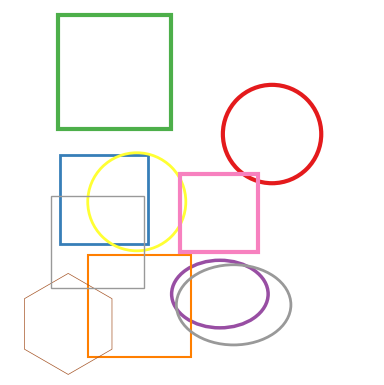[{"shape": "circle", "thickness": 3, "radius": 0.64, "center": [0.707, 0.652]}, {"shape": "square", "thickness": 2, "radius": 0.58, "center": [0.27, 0.481]}, {"shape": "square", "thickness": 3, "radius": 0.74, "center": [0.297, 0.813]}, {"shape": "oval", "thickness": 2.5, "radius": 0.63, "center": [0.571, 0.236]}, {"shape": "square", "thickness": 1.5, "radius": 0.67, "center": [0.362, 0.205]}, {"shape": "circle", "thickness": 2, "radius": 0.64, "center": [0.355, 0.476]}, {"shape": "hexagon", "thickness": 0.5, "radius": 0.66, "center": [0.177, 0.159]}, {"shape": "square", "thickness": 3, "radius": 0.51, "center": [0.569, 0.446]}, {"shape": "oval", "thickness": 2, "radius": 0.74, "center": [0.607, 0.208]}, {"shape": "square", "thickness": 1, "radius": 0.6, "center": [0.253, 0.372]}]